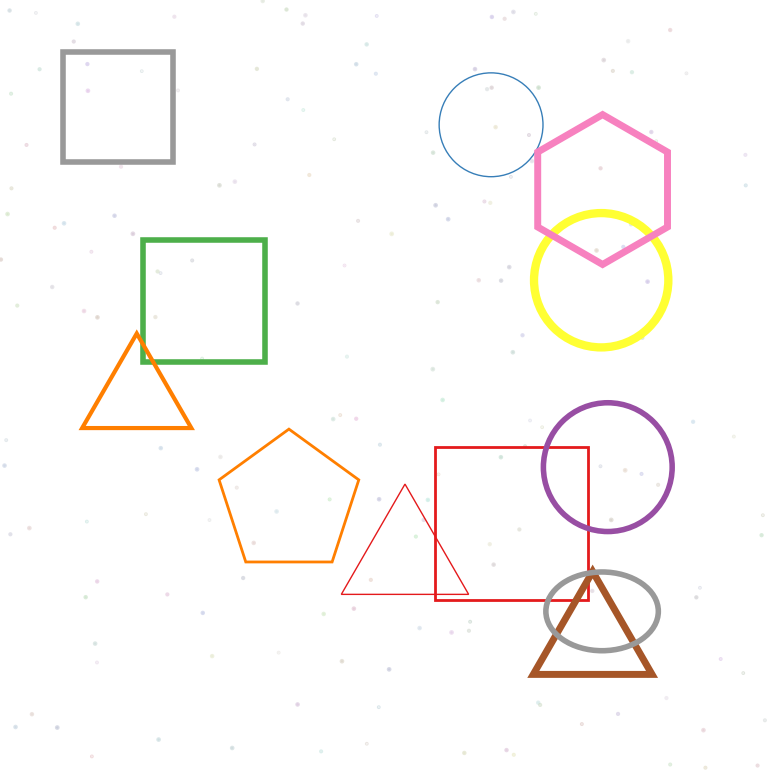[{"shape": "square", "thickness": 1, "radius": 0.5, "center": [0.664, 0.32]}, {"shape": "triangle", "thickness": 0.5, "radius": 0.48, "center": [0.526, 0.276]}, {"shape": "circle", "thickness": 0.5, "radius": 0.34, "center": [0.638, 0.838]}, {"shape": "square", "thickness": 2, "radius": 0.4, "center": [0.265, 0.609]}, {"shape": "circle", "thickness": 2, "radius": 0.42, "center": [0.789, 0.393]}, {"shape": "pentagon", "thickness": 1, "radius": 0.48, "center": [0.375, 0.347]}, {"shape": "triangle", "thickness": 1.5, "radius": 0.41, "center": [0.178, 0.485]}, {"shape": "circle", "thickness": 3, "radius": 0.44, "center": [0.781, 0.636]}, {"shape": "triangle", "thickness": 2.5, "radius": 0.45, "center": [0.77, 0.169]}, {"shape": "hexagon", "thickness": 2.5, "radius": 0.49, "center": [0.783, 0.754]}, {"shape": "oval", "thickness": 2, "radius": 0.37, "center": [0.782, 0.206]}, {"shape": "square", "thickness": 2, "radius": 0.36, "center": [0.153, 0.861]}]